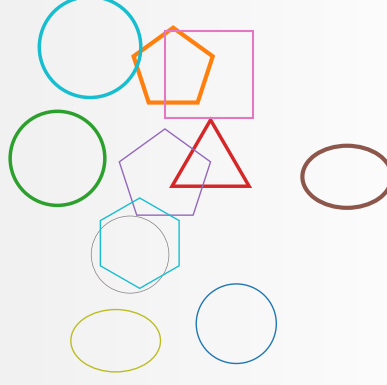[{"shape": "circle", "thickness": 1, "radius": 0.52, "center": [0.61, 0.159]}, {"shape": "pentagon", "thickness": 3, "radius": 0.54, "center": [0.447, 0.821]}, {"shape": "circle", "thickness": 2.5, "radius": 0.61, "center": [0.148, 0.589]}, {"shape": "triangle", "thickness": 2.5, "radius": 0.57, "center": [0.543, 0.574]}, {"shape": "pentagon", "thickness": 1, "radius": 0.62, "center": [0.426, 0.541]}, {"shape": "oval", "thickness": 3, "radius": 0.58, "center": [0.896, 0.541]}, {"shape": "square", "thickness": 1.5, "radius": 0.57, "center": [0.538, 0.806]}, {"shape": "circle", "thickness": 0.5, "radius": 0.5, "center": [0.336, 0.339]}, {"shape": "oval", "thickness": 1, "radius": 0.58, "center": [0.299, 0.115]}, {"shape": "circle", "thickness": 2.5, "radius": 0.65, "center": [0.232, 0.878]}, {"shape": "hexagon", "thickness": 1, "radius": 0.59, "center": [0.361, 0.368]}]